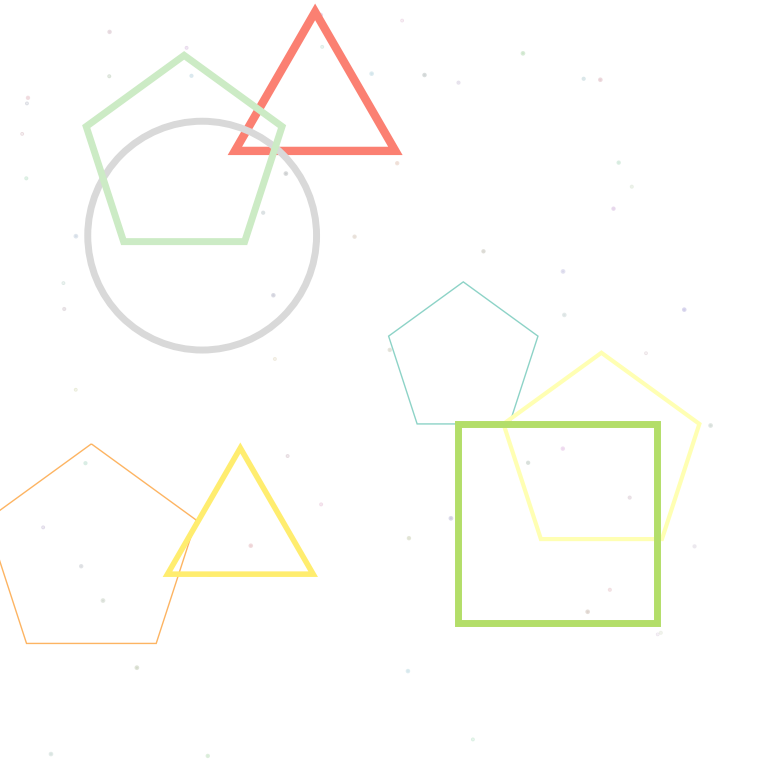[{"shape": "pentagon", "thickness": 0.5, "radius": 0.51, "center": [0.602, 0.532]}, {"shape": "pentagon", "thickness": 1.5, "radius": 0.67, "center": [0.781, 0.408]}, {"shape": "triangle", "thickness": 3, "radius": 0.6, "center": [0.409, 0.864]}, {"shape": "pentagon", "thickness": 0.5, "radius": 0.72, "center": [0.119, 0.28]}, {"shape": "square", "thickness": 2.5, "radius": 0.65, "center": [0.724, 0.32]}, {"shape": "circle", "thickness": 2.5, "radius": 0.74, "center": [0.263, 0.694]}, {"shape": "pentagon", "thickness": 2.5, "radius": 0.67, "center": [0.239, 0.794]}, {"shape": "triangle", "thickness": 2, "radius": 0.55, "center": [0.312, 0.309]}]